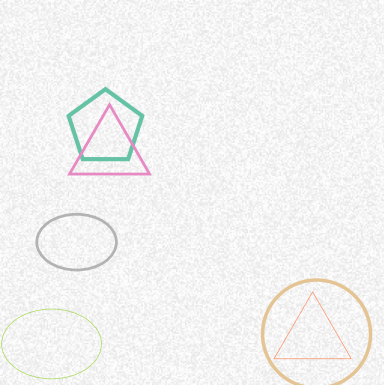[{"shape": "pentagon", "thickness": 3, "radius": 0.5, "center": [0.274, 0.668]}, {"shape": "triangle", "thickness": 0.5, "radius": 0.58, "center": [0.812, 0.126]}, {"shape": "triangle", "thickness": 2, "radius": 0.6, "center": [0.285, 0.608]}, {"shape": "oval", "thickness": 0.5, "radius": 0.65, "center": [0.134, 0.107]}, {"shape": "circle", "thickness": 2.5, "radius": 0.7, "center": [0.822, 0.132]}, {"shape": "oval", "thickness": 2, "radius": 0.52, "center": [0.199, 0.371]}]